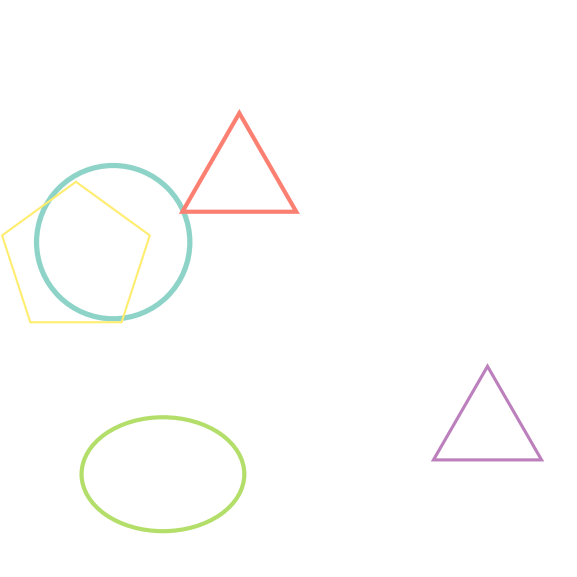[{"shape": "circle", "thickness": 2.5, "radius": 0.66, "center": [0.196, 0.58]}, {"shape": "triangle", "thickness": 2, "radius": 0.57, "center": [0.414, 0.689]}, {"shape": "oval", "thickness": 2, "radius": 0.7, "center": [0.282, 0.178]}, {"shape": "triangle", "thickness": 1.5, "radius": 0.54, "center": [0.844, 0.257]}, {"shape": "pentagon", "thickness": 1, "radius": 0.67, "center": [0.131, 0.55]}]